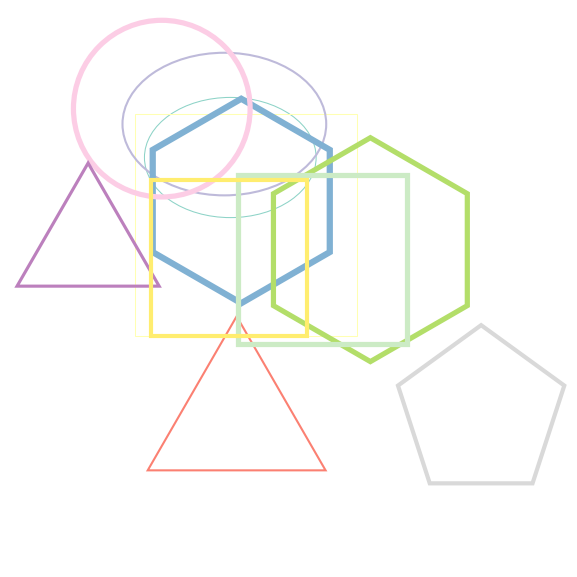[{"shape": "oval", "thickness": 0.5, "radius": 0.74, "center": [0.399, 0.726]}, {"shape": "square", "thickness": 0.5, "radius": 0.96, "center": [0.426, 0.609]}, {"shape": "oval", "thickness": 1, "radius": 0.88, "center": [0.388, 0.784]}, {"shape": "triangle", "thickness": 1, "radius": 0.89, "center": [0.41, 0.274]}, {"shape": "hexagon", "thickness": 3, "radius": 0.89, "center": [0.418, 0.651]}, {"shape": "hexagon", "thickness": 2.5, "radius": 0.97, "center": [0.641, 0.567]}, {"shape": "circle", "thickness": 2.5, "radius": 0.76, "center": [0.28, 0.811]}, {"shape": "pentagon", "thickness": 2, "radius": 0.76, "center": [0.833, 0.285]}, {"shape": "triangle", "thickness": 1.5, "radius": 0.71, "center": [0.153, 0.575]}, {"shape": "square", "thickness": 2.5, "radius": 0.73, "center": [0.559, 0.55]}, {"shape": "square", "thickness": 2, "radius": 0.68, "center": [0.397, 0.553]}]